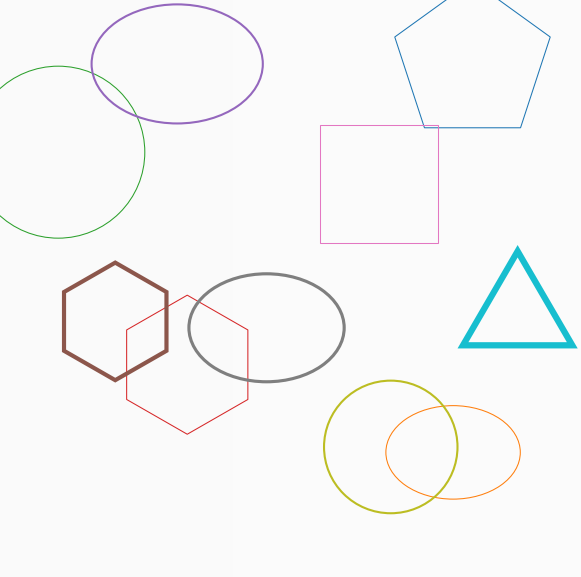[{"shape": "pentagon", "thickness": 0.5, "radius": 0.7, "center": [0.813, 0.892]}, {"shape": "oval", "thickness": 0.5, "radius": 0.58, "center": [0.78, 0.216]}, {"shape": "circle", "thickness": 0.5, "radius": 0.74, "center": [0.1, 0.736]}, {"shape": "hexagon", "thickness": 0.5, "radius": 0.6, "center": [0.322, 0.368]}, {"shape": "oval", "thickness": 1, "radius": 0.74, "center": [0.305, 0.888]}, {"shape": "hexagon", "thickness": 2, "radius": 0.51, "center": [0.198, 0.443]}, {"shape": "square", "thickness": 0.5, "radius": 0.51, "center": [0.652, 0.68]}, {"shape": "oval", "thickness": 1.5, "radius": 0.67, "center": [0.459, 0.432]}, {"shape": "circle", "thickness": 1, "radius": 0.57, "center": [0.672, 0.225]}, {"shape": "triangle", "thickness": 3, "radius": 0.54, "center": [0.891, 0.455]}]